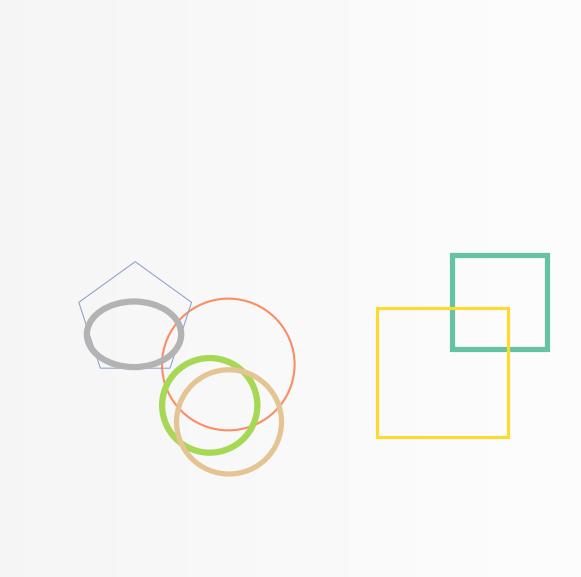[{"shape": "square", "thickness": 2.5, "radius": 0.41, "center": [0.859, 0.477]}, {"shape": "circle", "thickness": 1, "radius": 0.57, "center": [0.393, 0.368]}, {"shape": "pentagon", "thickness": 0.5, "radius": 0.51, "center": [0.233, 0.444]}, {"shape": "circle", "thickness": 3, "radius": 0.41, "center": [0.361, 0.297]}, {"shape": "square", "thickness": 1.5, "radius": 0.56, "center": [0.761, 0.354]}, {"shape": "circle", "thickness": 2.5, "radius": 0.45, "center": [0.394, 0.269]}, {"shape": "oval", "thickness": 3, "radius": 0.41, "center": [0.231, 0.42]}]